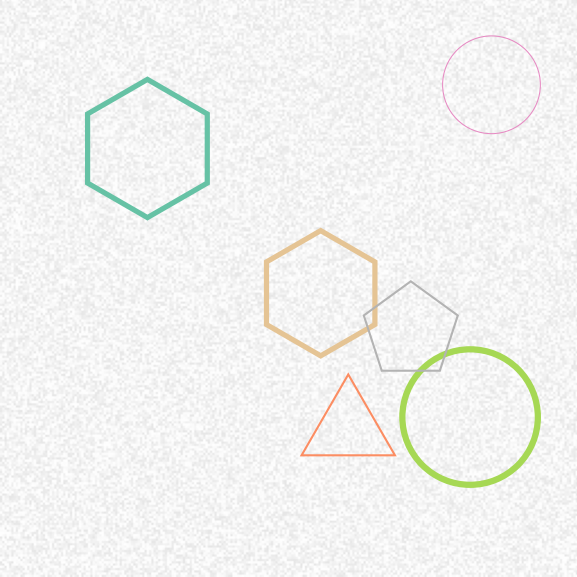[{"shape": "hexagon", "thickness": 2.5, "radius": 0.6, "center": [0.255, 0.742]}, {"shape": "triangle", "thickness": 1, "radius": 0.47, "center": [0.603, 0.257]}, {"shape": "circle", "thickness": 0.5, "radius": 0.42, "center": [0.851, 0.852]}, {"shape": "circle", "thickness": 3, "radius": 0.59, "center": [0.814, 0.277]}, {"shape": "hexagon", "thickness": 2.5, "radius": 0.54, "center": [0.555, 0.491]}, {"shape": "pentagon", "thickness": 1, "radius": 0.43, "center": [0.711, 0.426]}]